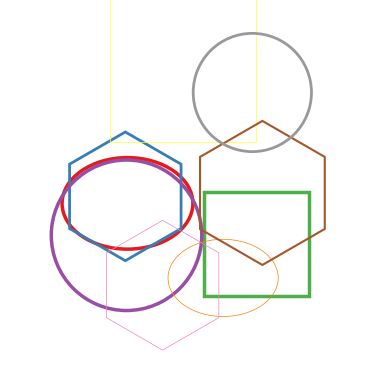[{"shape": "oval", "thickness": 2.5, "radius": 0.85, "center": [0.331, 0.472]}, {"shape": "hexagon", "thickness": 2, "radius": 0.84, "center": [0.326, 0.49]}, {"shape": "square", "thickness": 2.5, "radius": 0.68, "center": [0.666, 0.367]}, {"shape": "circle", "thickness": 2.5, "radius": 0.98, "center": [0.329, 0.389]}, {"shape": "oval", "thickness": 0.5, "radius": 0.72, "center": [0.58, 0.278]}, {"shape": "square", "thickness": 0.5, "radius": 0.95, "center": [0.476, 0.822]}, {"shape": "hexagon", "thickness": 1.5, "radius": 0.94, "center": [0.682, 0.499]}, {"shape": "hexagon", "thickness": 0.5, "radius": 0.84, "center": [0.422, 0.259]}, {"shape": "circle", "thickness": 2, "radius": 0.77, "center": [0.655, 0.76]}]